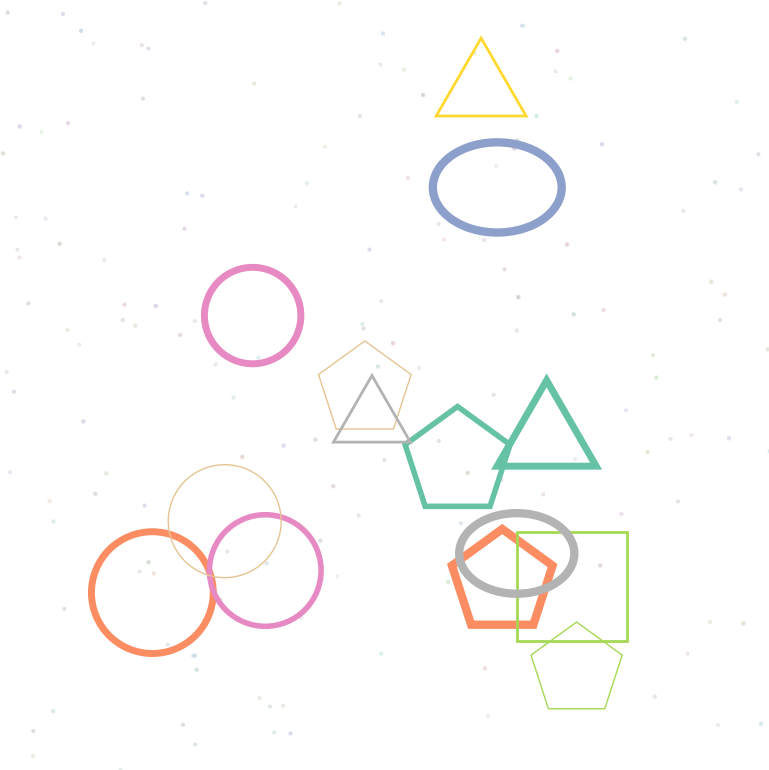[{"shape": "pentagon", "thickness": 2, "radius": 0.36, "center": [0.594, 0.4]}, {"shape": "triangle", "thickness": 2.5, "radius": 0.37, "center": [0.71, 0.432]}, {"shape": "pentagon", "thickness": 3, "radius": 0.34, "center": [0.652, 0.244]}, {"shape": "circle", "thickness": 2.5, "radius": 0.4, "center": [0.198, 0.23]}, {"shape": "oval", "thickness": 3, "radius": 0.42, "center": [0.646, 0.757]}, {"shape": "circle", "thickness": 2, "radius": 0.36, "center": [0.345, 0.259]}, {"shape": "circle", "thickness": 2.5, "radius": 0.31, "center": [0.328, 0.59]}, {"shape": "square", "thickness": 1, "radius": 0.36, "center": [0.743, 0.239]}, {"shape": "pentagon", "thickness": 0.5, "radius": 0.31, "center": [0.749, 0.13]}, {"shape": "triangle", "thickness": 1, "radius": 0.34, "center": [0.625, 0.883]}, {"shape": "circle", "thickness": 0.5, "radius": 0.37, "center": [0.292, 0.323]}, {"shape": "pentagon", "thickness": 0.5, "radius": 0.32, "center": [0.474, 0.494]}, {"shape": "oval", "thickness": 3, "radius": 0.37, "center": [0.671, 0.281]}, {"shape": "triangle", "thickness": 1, "radius": 0.29, "center": [0.483, 0.455]}]